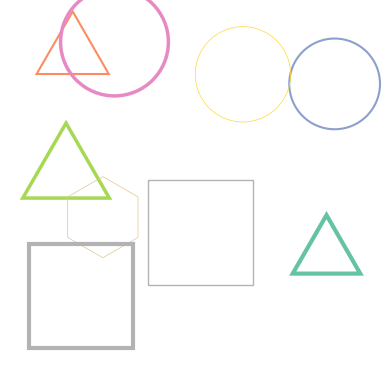[{"shape": "triangle", "thickness": 3, "radius": 0.51, "center": [0.848, 0.34]}, {"shape": "triangle", "thickness": 1.5, "radius": 0.54, "center": [0.189, 0.862]}, {"shape": "circle", "thickness": 1.5, "radius": 0.59, "center": [0.869, 0.782]}, {"shape": "circle", "thickness": 2.5, "radius": 0.7, "center": [0.297, 0.891]}, {"shape": "triangle", "thickness": 2.5, "radius": 0.65, "center": [0.172, 0.55]}, {"shape": "circle", "thickness": 0.5, "radius": 0.62, "center": [0.631, 0.807]}, {"shape": "hexagon", "thickness": 0.5, "radius": 0.53, "center": [0.267, 0.436]}, {"shape": "square", "thickness": 1, "radius": 0.68, "center": [0.522, 0.395]}, {"shape": "square", "thickness": 3, "radius": 0.68, "center": [0.211, 0.231]}]